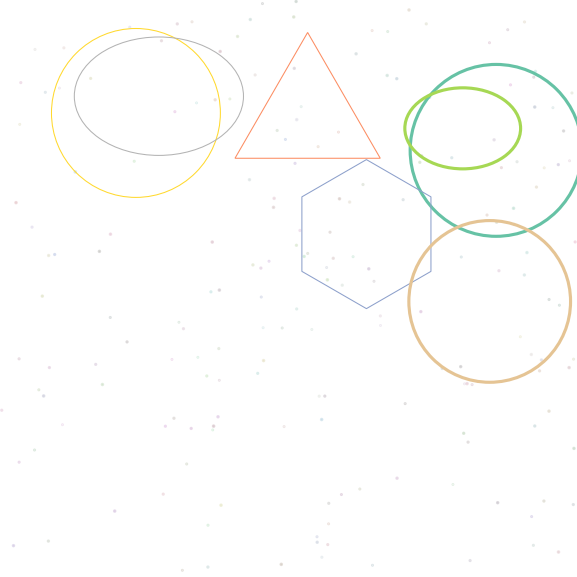[{"shape": "circle", "thickness": 1.5, "radius": 0.74, "center": [0.859, 0.739]}, {"shape": "triangle", "thickness": 0.5, "radius": 0.73, "center": [0.533, 0.798]}, {"shape": "hexagon", "thickness": 0.5, "radius": 0.65, "center": [0.634, 0.594]}, {"shape": "oval", "thickness": 1.5, "radius": 0.5, "center": [0.801, 0.777]}, {"shape": "circle", "thickness": 0.5, "radius": 0.73, "center": [0.235, 0.804]}, {"shape": "circle", "thickness": 1.5, "radius": 0.7, "center": [0.848, 0.477]}, {"shape": "oval", "thickness": 0.5, "radius": 0.73, "center": [0.275, 0.833]}]